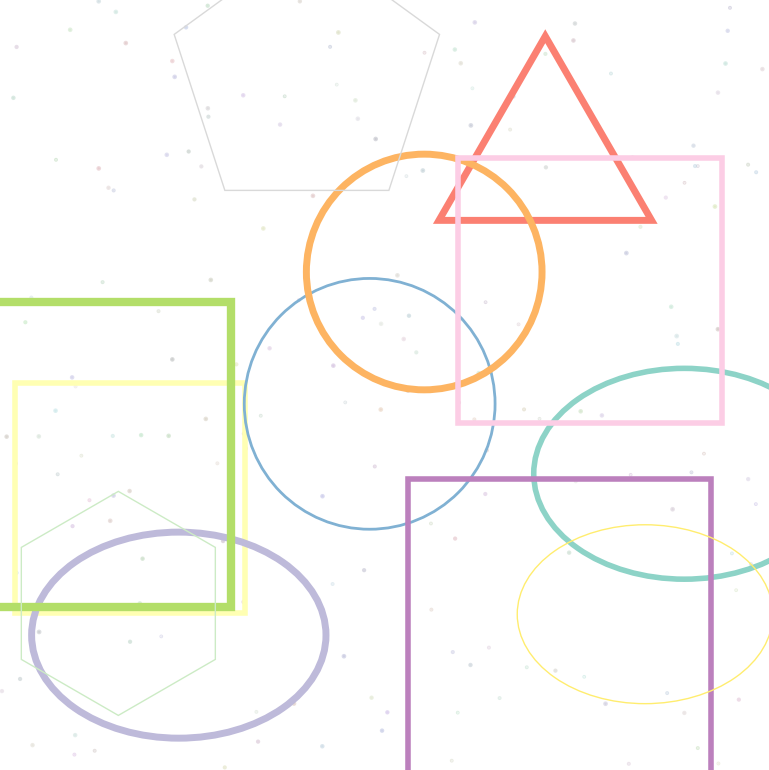[{"shape": "oval", "thickness": 2, "radius": 0.98, "center": [0.889, 0.385]}, {"shape": "square", "thickness": 2, "radius": 0.75, "center": [0.168, 0.354]}, {"shape": "oval", "thickness": 2.5, "radius": 0.96, "center": [0.232, 0.175]}, {"shape": "triangle", "thickness": 2.5, "radius": 0.8, "center": [0.708, 0.794]}, {"shape": "circle", "thickness": 1, "radius": 0.81, "center": [0.48, 0.476]}, {"shape": "circle", "thickness": 2.5, "radius": 0.77, "center": [0.551, 0.647]}, {"shape": "square", "thickness": 3, "radius": 0.99, "center": [0.101, 0.41]}, {"shape": "square", "thickness": 2, "radius": 0.86, "center": [0.767, 0.623]}, {"shape": "pentagon", "thickness": 0.5, "radius": 0.91, "center": [0.399, 0.899]}, {"shape": "square", "thickness": 2, "radius": 0.98, "center": [0.727, 0.182]}, {"shape": "hexagon", "thickness": 0.5, "radius": 0.73, "center": [0.154, 0.216]}, {"shape": "oval", "thickness": 0.5, "radius": 0.83, "center": [0.838, 0.202]}]